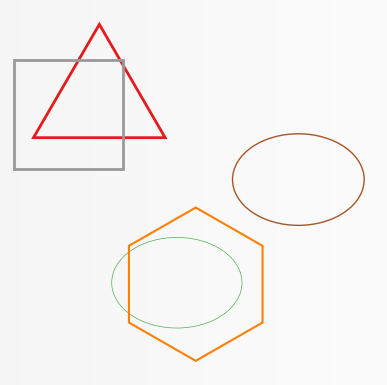[{"shape": "triangle", "thickness": 2, "radius": 0.98, "center": [0.256, 0.741]}, {"shape": "oval", "thickness": 0.5, "radius": 0.84, "center": [0.456, 0.266]}, {"shape": "hexagon", "thickness": 1.5, "radius": 1.0, "center": [0.505, 0.262]}, {"shape": "oval", "thickness": 1, "radius": 0.85, "center": [0.77, 0.534]}, {"shape": "square", "thickness": 2, "radius": 0.71, "center": [0.177, 0.702]}]